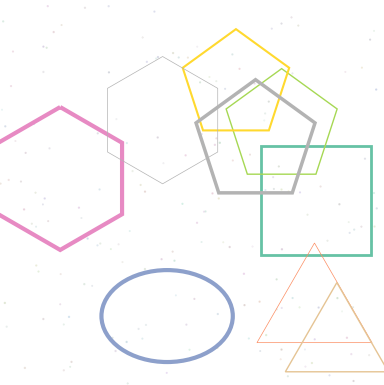[{"shape": "square", "thickness": 2, "radius": 0.71, "center": [0.821, 0.479]}, {"shape": "triangle", "thickness": 0.5, "radius": 0.86, "center": [0.817, 0.196]}, {"shape": "oval", "thickness": 3, "radius": 0.85, "center": [0.434, 0.179]}, {"shape": "hexagon", "thickness": 3, "radius": 0.93, "center": [0.156, 0.536]}, {"shape": "pentagon", "thickness": 1, "radius": 0.76, "center": [0.732, 0.67]}, {"shape": "pentagon", "thickness": 1.5, "radius": 0.73, "center": [0.613, 0.779]}, {"shape": "triangle", "thickness": 1, "radius": 0.77, "center": [0.875, 0.112]}, {"shape": "hexagon", "thickness": 0.5, "radius": 0.83, "center": [0.422, 0.688]}, {"shape": "pentagon", "thickness": 2.5, "radius": 0.81, "center": [0.664, 0.631]}]